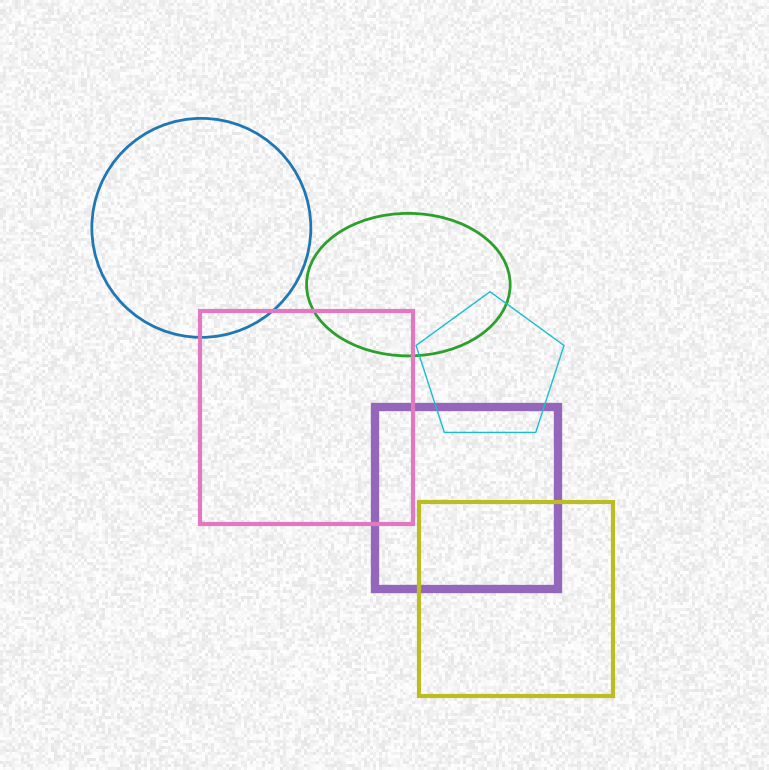[{"shape": "circle", "thickness": 1, "radius": 0.71, "center": [0.261, 0.704]}, {"shape": "oval", "thickness": 1, "radius": 0.66, "center": [0.53, 0.63]}, {"shape": "square", "thickness": 3, "radius": 0.59, "center": [0.606, 0.353]}, {"shape": "square", "thickness": 1.5, "radius": 0.69, "center": [0.398, 0.458]}, {"shape": "square", "thickness": 1.5, "radius": 0.63, "center": [0.67, 0.222]}, {"shape": "pentagon", "thickness": 0.5, "radius": 0.51, "center": [0.636, 0.52]}]